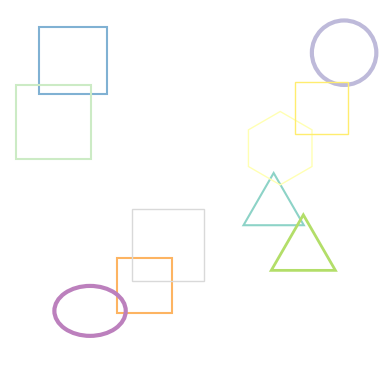[{"shape": "triangle", "thickness": 1.5, "radius": 0.45, "center": [0.711, 0.46]}, {"shape": "hexagon", "thickness": 1, "radius": 0.48, "center": [0.728, 0.615]}, {"shape": "circle", "thickness": 3, "radius": 0.42, "center": [0.894, 0.863]}, {"shape": "square", "thickness": 1.5, "radius": 0.44, "center": [0.19, 0.843]}, {"shape": "square", "thickness": 1.5, "radius": 0.35, "center": [0.375, 0.259]}, {"shape": "triangle", "thickness": 2, "radius": 0.48, "center": [0.788, 0.346]}, {"shape": "square", "thickness": 1, "radius": 0.47, "center": [0.436, 0.364]}, {"shape": "oval", "thickness": 3, "radius": 0.46, "center": [0.234, 0.192]}, {"shape": "square", "thickness": 1.5, "radius": 0.48, "center": [0.138, 0.683]}, {"shape": "square", "thickness": 1, "radius": 0.34, "center": [0.835, 0.719]}]